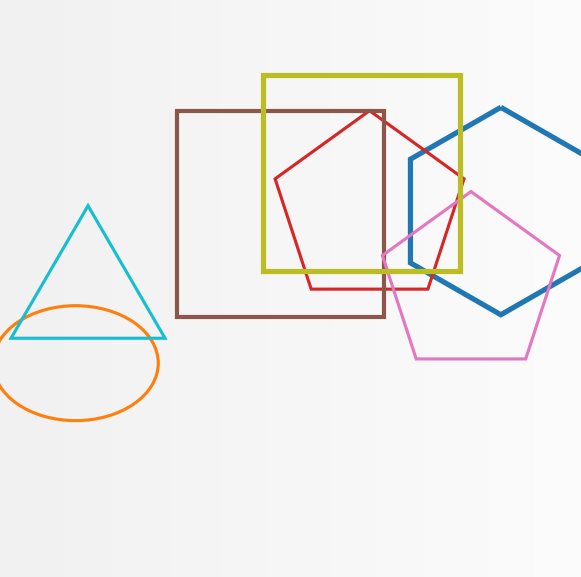[{"shape": "hexagon", "thickness": 2.5, "radius": 0.9, "center": [0.862, 0.634]}, {"shape": "oval", "thickness": 1.5, "radius": 0.71, "center": [0.13, 0.37]}, {"shape": "pentagon", "thickness": 1.5, "radius": 0.85, "center": [0.636, 0.637]}, {"shape": "square", "thickness": 2, "radius": 0.89, "center": [0.483, 0.629]}, {"shape": "pentagon", "thickness": 1.5, "radius": 0.8, "center": [0.81, 0.507]}, {"shape": "square", "thickness": 2.5, "radius": 0.85, "center": [0.621, 0.699]}, {"shape": "triangle", "thickness": 1.5, "radius": 0.76, "center": [0.151, 0.49]}]